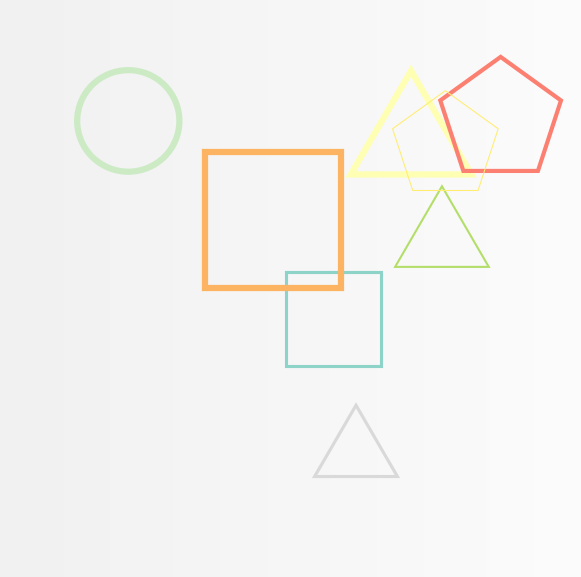[{"shape": "square", "thickness": 1.5, "radius": 0.41, "center": [0.574, 0.447]}, {"shape": "triangle", "thickness": 3, "radius": 0.6, "center": [0.707, 0.757]}, {"shape": "pentagon", "thickness": 2, "radius": 0.55, "center": [0.861, 0.791]}, {"shape": "square", "thickness": 3, "radius": 0.59, "center": [0.47, 0.618]}, {"shape": "triangle", "thickness": 1, "radius": 0.47, "center": [0.76, 0.584]}, {"shape": "triangle", "thickness": 1.5, "radius": 0.41, "center": [0.613, 0.215]}, {"shape": "circle", "thickness": 3, "radius": 0.44, "center": [0.221, 0.79]}, {"shape": "pentagon", "thickness": 0.5, "radius": 0.48, "center": [0.766, 0.747]}]